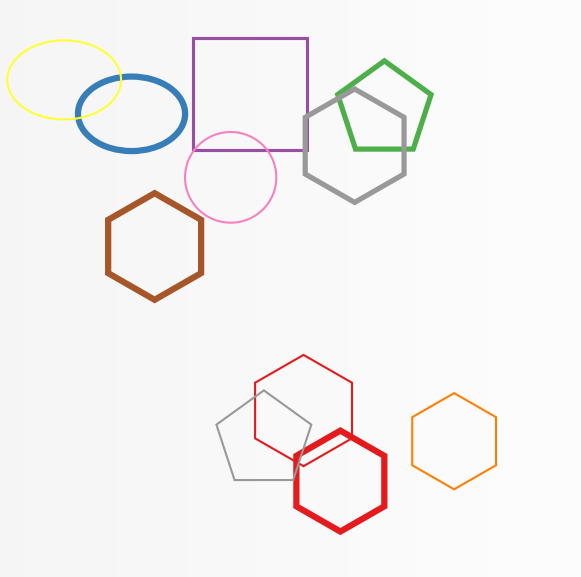[{"shape": "hexagon", "thickness": 3, "radius": 0.44, "center": [0.586, 0.166]}, {"shape": "hexagon", "thickness": 1, "radius": 0.48, "center": [0.522, 0.288]}, {"shape": "oval", "thickness": 3, "radius": 0.46, "center": [0.226, 0.802]}, {"shape": "pentagon", "thickness": 2.5, "radius": 0.42, "center": [0.661, 0.809]}, {"shape": "square", "thickness": 1.5, "radius": 0.49, "center": [0.43, 0.837]}, {"shape": "hexagon", "thickness": 1, "radius": 0.42, "center": [0.781, 0.235]}, {"shape": "oval", "thickness": 1, "radius": 0.49, "center": [0.11, 0.861]}, {"shape": "hexagon", "thickness": 3, "radius": 0.46, "center": [0.266, 0.572]}, {"shape": "circle", "thickness": 1, "radius": 0.39, "center": [0.397, 0.692]}, {"shape": "pentagon", "thickness": 1, "radius": 0.43, "center": [0.454, 0.237]}, {"shape": "hexagon", "thickness": 2.5, "radius": 0.49, "center": [0.61, 0.747]}]